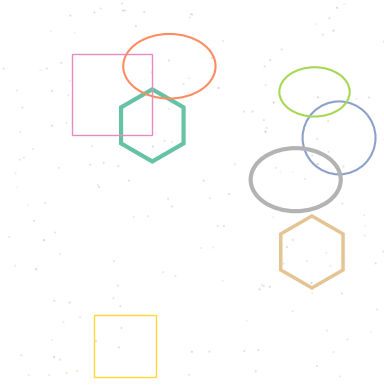[{"shape": "hexagon", "thickness": 3, "radius": 0.47, "center": [0.396, 0.674]}, {"shape": "oval", "thickness": 1.5, "radius": 0.6, "center": [0.44, 0.828]}, {"shape": "circle", "thickness": 1.5, "radius": 0.47, "center": [0.881, 0.642]}, {"shape": "square", "thickness": 1, "radius": 0.52, "center": [0.291, 0.755]}, {"shape": "oval", "thickness": 1.5, "radius": 0.46, "center": [0.817, 0.761]}, {"shape": "square", "thickness": 1, "radius": 0.4, "center": [0.326, 0.101]}, {"shape": "hexagon", "thickness": 2.5, "radius": 0.47, "center": [0.81, 0.346]}, {"shape": "oval", "thickness": 3, "radius": 0.59, "center": [0.768, 0.533]}]